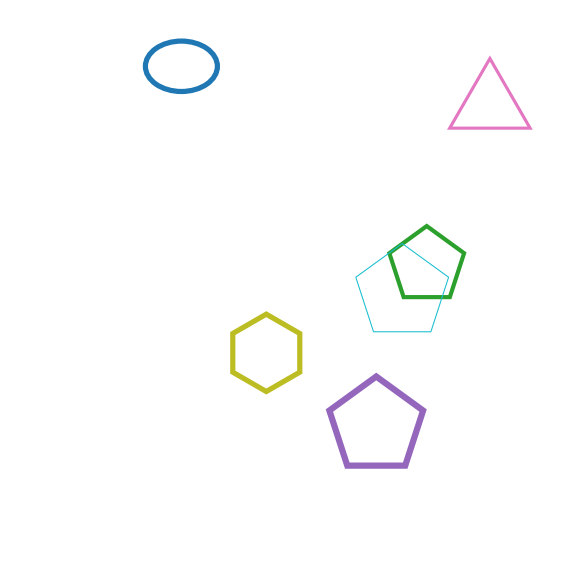[{"shape": "oval", "thickness": 2.5, "radius": 0.31, "center": [0.314, 0.884]}, {"shape": "pentagon", "thickness": 2, "radius": 0.34, "center": [0.739, 0.54]}, {"shape": "pentagon", "thickness": 3, "radius": 0.43, "center": [0.652, 0.262]}, {"shape": "triangle", "thickness": 1.5, "radius": 0.4, "center": [0.848, 0.817]}, {"shape": "hexagon", "thickness": 2.5, "radius": 0.33, "center": [0.461, 0.388]}, {"shape": "pentagon", "thickness": 0.5, "radius": 0.42, "center": [0.696, 0.493]}]